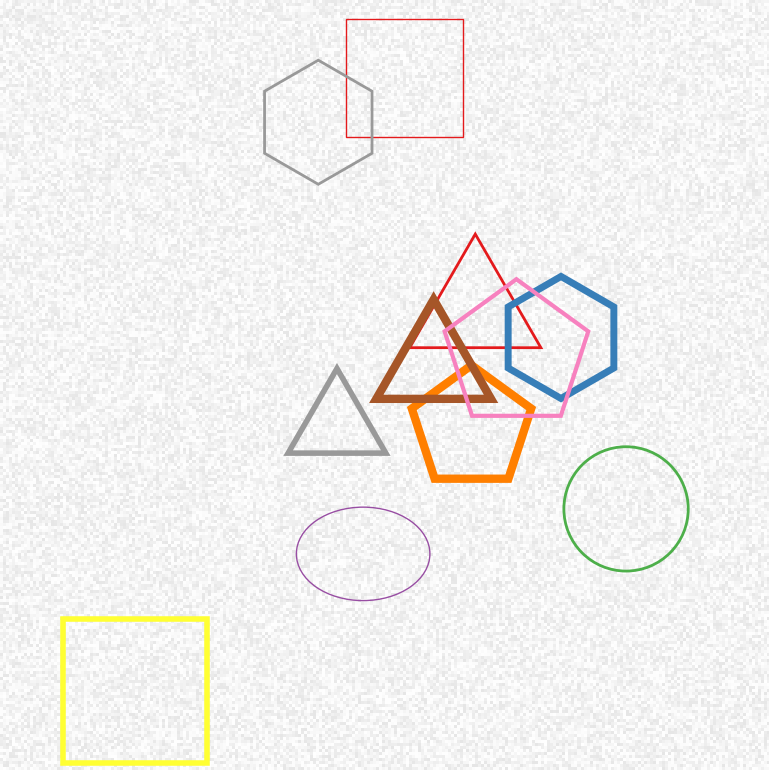[{"shape": "square", "thickness": 0.5, "radius": 0.38, "center": [0.525, 0.899]}, {"shape": "triangle", "thickness": 1, "radius": 0.49, "center": [0.617, 0.598]}, {"shape": "hexagon", "thickness": 2.5, "radius": 0.4, "center": [0.729, 0.562]}, {"shape": "circle", "thickness": 1, "radius": 0.4, "center": [0.813, 0.339]}, {"shape": "oval", "thickness": 0.5, "radius": 0.43, "center": [0.472, 0.281]}, {"shape": "pentagon", "thickness": 3, "radius": 0.41, "center": [0.612, 0.444]}, {"shape": "square", "thickness": 2, "radius": 0.47, "center": [0.175, 0.102]}, {"shape": "triangle", "thickness": 3, "radius": 0.43, "center": [0.563, 0.525]}, {"shape": "pentagon", "thickness": 1.5, "radius": 0.49, "center": [0.671, 0.539]}, {"shape": "hexagon", "thickness": 1, "radius": 0.4, "center": [0.413, 0.841]}, {"shape": "triangle", "thickness": 2, "radius": 0.37, "center": [0.438, 0.448]}]